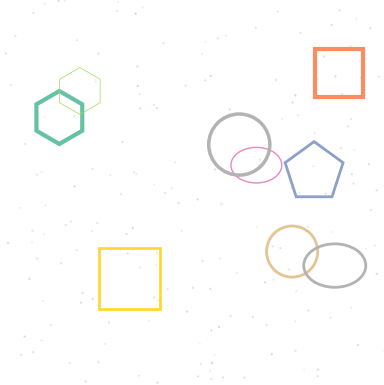[{"shape": "hexagon", "thickness": 3, "radius": 0.34, "center": [0.154, 0.695]}, {"shape": "square", "thickness": 3, "radius": 0.31, "center": [0.881, 0.809]}, {"shape": "pentagon", "thickness": 2, "radius": 0.4, "center": [0.816, 0.553]}, {"shape": "oval", "thickness": 1, "radius": 0.33, "center": [0.666, 0.571]}, {"shape": "hexagon", "thickness": 0.5, "radius": 0.3, "center": [0.207, 0.764]}, {"shape": "square", "thickness": 2, "radius": 0.4, "center": [0.335, 0.277]}, {"shape": "circle", "thickness": 2, "radius": 0.33, "center": [0.759, 0.347]}, {"shape": "circle", "thickness": 2.5, "radius": 0.4, "center": [0.621, 0.625]}, {"shape": "oval", "thickness": 2, "radius": 0.4, "center": [0.87, 0.31]}]